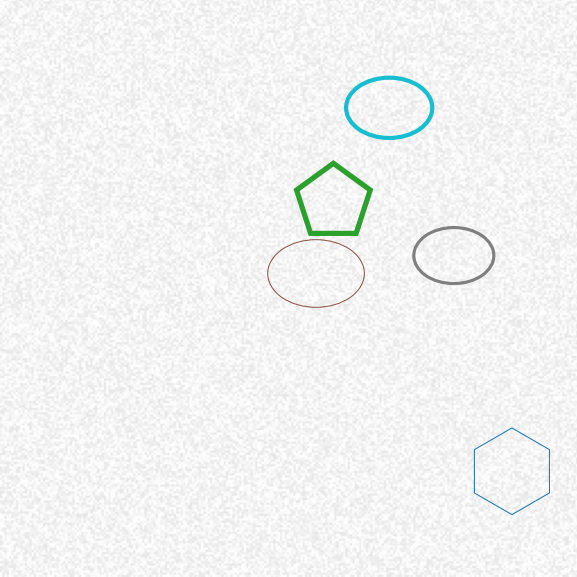[{"shape": "hexagon", "thickness": 0.5, "radius": 0.38, "center": [0.886, 0.183]}, {"shape": "pentagon", "thickness": 2.5, "radius": 0.34, "center": [0.577, 0.649]}, {"shape": "oval", "thickness": 0.5, "radius": 0.42, "center": [0.547, 0.526]}, {"shape": "oval", "thickness": 1.5, "radius": 0.35, "center": [0.786, 0.557]}, {"shape": "oval", "thickness": 2, "radius": 0.37, "center": [0.674, 0.812]}]